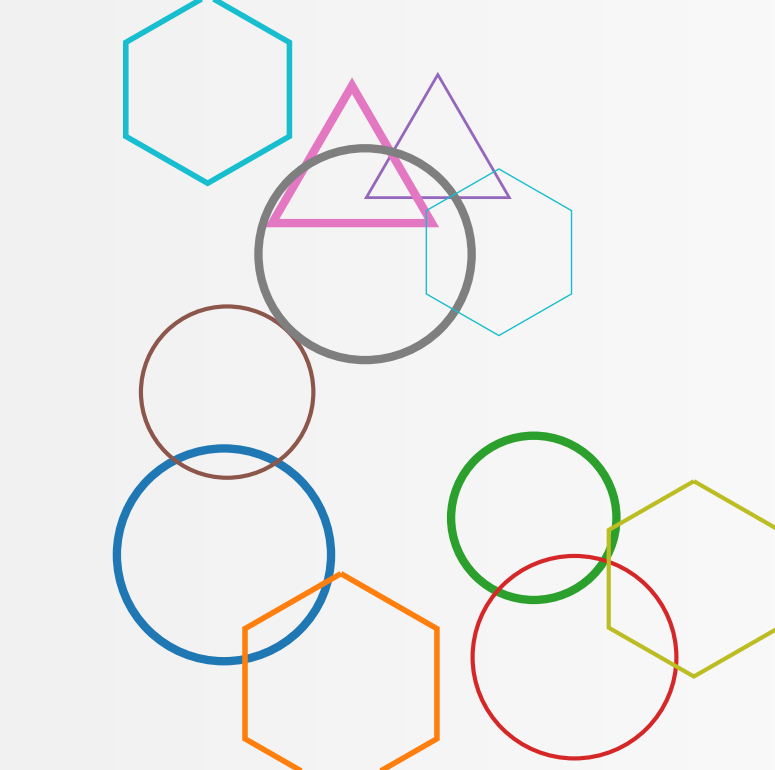[{"shape": "circle", "thickness": 3, "radius": 0.69, "center": [0.289, 0.279]}, {"shape": "hexagon", "thickness": 2, "radius": 0.71, "center": [0.44, 0.112]}, {"shape": "circle", "thickness": 3, "radius": 0.53, "center": [0.689, 0.327]}, {"shape": "circle", "thickness": 1.5, "radius": 0.66, "center": [0.741, 0.147]}, {"shape": "triangle", "thickness": 1, "radius": 0.53, "center": [0.565, 0.797]}, {"shape": "circle", "thickness": 1.5, "radius": 0.56, "center": [0.293, 0.491]}, {"shape": "triangle", "thickness": 3, "radius": 0.59, "center": [0.454, 0.77]}, {"shape": "circle", "thickness": 3, "radius": 0.69, "center": [0.471, 0.67]}, {"shape": "hexagon", "thickness": 1.5, "radius": 0.63, "center": [0.895, 0.248]}, {"shape": "hexagon", "thickness": 2, "radius": 0.61, "center": [0.268, 0.884]}, {"shape": "hexagon", "thickness": 0.5, "radius": 0.54, "center": [0.644, 0.672]}]